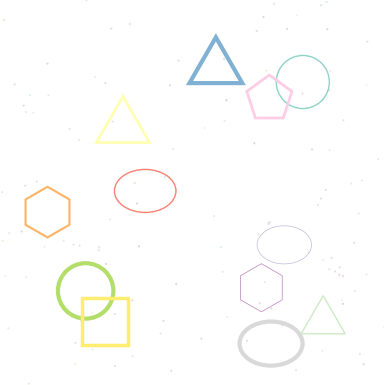[{"shape": "circle", "thickness": 1, "radius": 0.34, "center": [0.787, 0.787]}, {"shape": "triangle", "thickness": 2, "radius": 0.4, "center": [0.319, 0.67]}, {"shape": "oval", "thickness": 0.5, "radius": 0.35, "center": [0.738, 0.364]}, {"shape": "oval", "thickness": 1, "radius": 0.4, "center": [0.377, 0.504]}, {"shape": "triangle", "thickness": 3, "radius": 0.4, "center": [0.561, 0.824]}, {"shape": "hexagon", "thickness": 1.5, "radius": 0.33, "center": [0.123, 0.449]}, {"shape": "circle", "thickness": 3, "radius": 0.36, "center": [0.222, 0.244]}, {"shape": "pentagon", "thickness": 2, "radius": 0.31, "center": [0.7, 0.743]}, {"shape": "oval", "thickness": 3, "radius": 0.41, "center": [0.704, 0.108]}, {"shape": "hexagon", "thickness": 0.5, "radius": 0.31, "center": [0.679, 0.253]}, {"shape": "triangle", "thickness": 1, "radius": 0.33, "center": [0.839, 0.166]}, {"shape": "square", "thickness": 2.5, "radius": 0.3, "center": [0.273, 0.165]}]